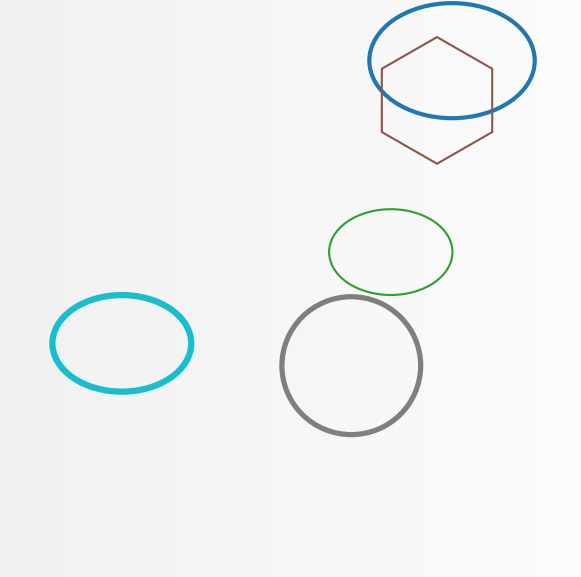[{"shape": "oval", "thickness": 2, "radius": 0.71, "center": [0.778, 0.894]}, {"shape": "oval", "thickness": 1, "radius": 0.53, "center": [0.672, 0.563]}, {"shape": "hexagon", "thickness": 1, "radius": 0.55, "center": [0.752, 0.825]}, {"shape": "circle", "thickness": 2.5, "radius": 0.6, "center": [0.604, 0.366]}, {"shape": "oval", "thickness": 3, "radius": 0.6, "center": [0.21, 0.405]}]